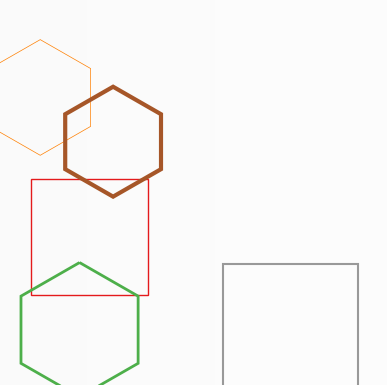[{"shape": "square", "thickness": 1, "radius": 0.75, "center": [0.23, 0.384]}, {"shape": "hexagon", "thickness": 2, "radius": 0.87, "center": [0.205, 0.144]}, {"shape": "hexagon", "thickness": 0.5, "radius": 0.75, "center": [0.104, 0.747]}, {"shape": "hexagon", "thickness": 3, "radius": 0.71, "center": [0.292, 0.632]}, {"shape": "square", "thickness": 1.5, "radius": 0.87, "center": [0.749, 0.139]}]